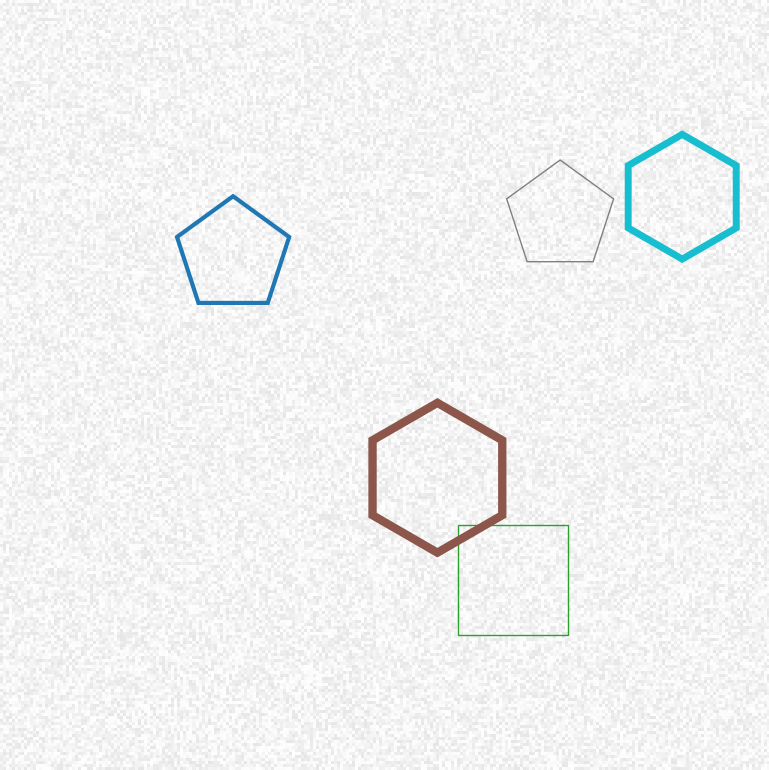[{"shape": "pentagon", "thickness": 1.5, "radius": 0.38, "center": [0.303, 0.669]}, {"shape": "square", "thickness": 0.5, "radius": 0.36, "center": [0.666, 0.247]}, {"shape": "hexagon", "thickness": 3, "radius": 0.49, "center": [0.568, 0.38]}, {"shape": "pentagon", "thickness": 0.5, "radius": 0.36, "center": [0.727, 0.719]}, {"shape": "hexagon", "thickness": 2.5, "radius": 0.41, "center": [0.886, 0.745]}]